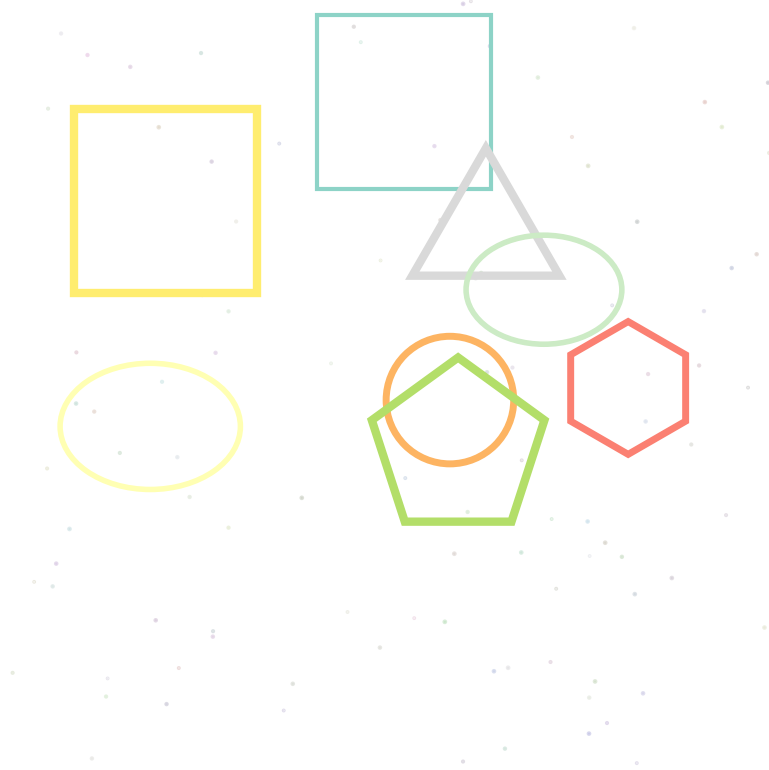[{"shape": "square", "thickness": 1.5, "radius": 0.57, "center": [0.525, 0.868]}, {"shape": "oval", "thickness": 2, "radius": 0.59, "center": [0.195, 0.446]}, {"shape": "hexagon", "thickness": 2.5, "radius": 0.43, "center": [0.816, 0.496]}, {"shape": "circle", "thickness": 2.5, "radius": 0.41, "center": [0.584, 0.48]}, {"shape": "pentagon", "thickness": 3, "radius": 0.59, "center": [0.595, 0.418]}, {"shape": "triangle", "thickness": 3, "radius": 0.55, "center": [0.631, 0.697]}, {"shape": "oval", "thickness": 2, "radius": 0.51, "center": [0.706, 0.624]}, {"shape": "square", "thickness": 3, "radius": 0.6, "center": [0.215, 0.739]}]